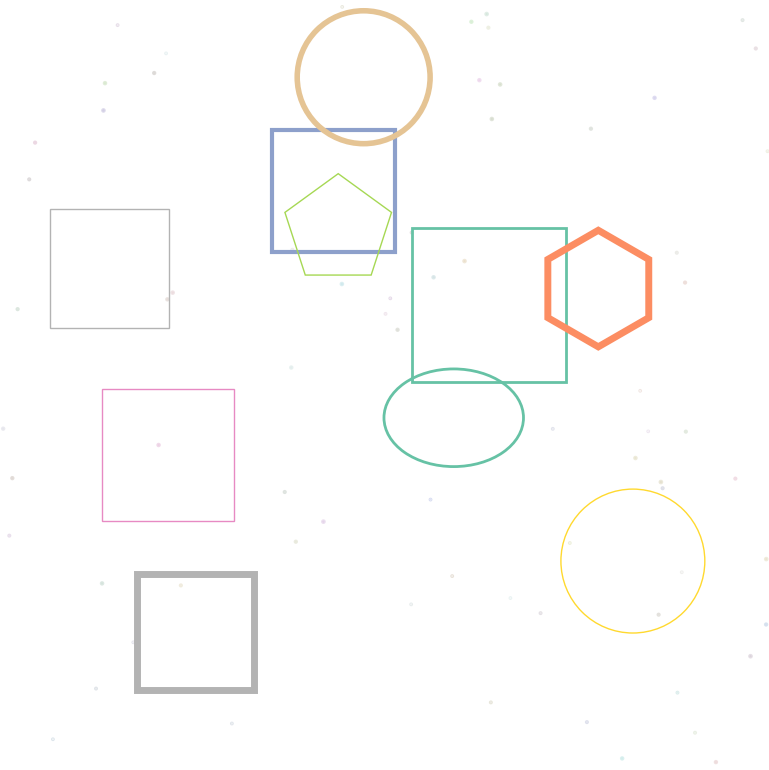[{"shape": "square", "thickness": 1, "radius": 0.5, "center": [0.635, 0.604]}, {"shape": "oval", "thickness": 1, "radius": 0.45, "center": [0.589, 0.457]}, {"shape": "hexagon", "thickness": 2.5, "radius": 0.38, "center": [0.777, 0.625]}, {"shape": "square", "thickness": 1.5, "radius": 0.4, "center": [0.433, 0.752]}, {"shape": "square", "thickness": 0.5, "radius": 0.43, "center": [0.218, 0.409]}, {"shape": "pentagon", "thickness": 0.5, "radius": 0.36, "center": [0.439, 0.702]}, {"shape": "circle", "thickness": 0.5, "radius": 0.47, "center": [0.822, 0.271]}, {"shape": "circle", "thickness": 2, "radius": 0.43, "center": [0.472, 0.9]}, {"shape": "square", "thickness": 2.5, "radius": 0.38, "center": [0.254, 0.179]}, {"shape": "square", "thickness": 0.5, "radius": 0.39, "center": [0.143, 0.651]}]